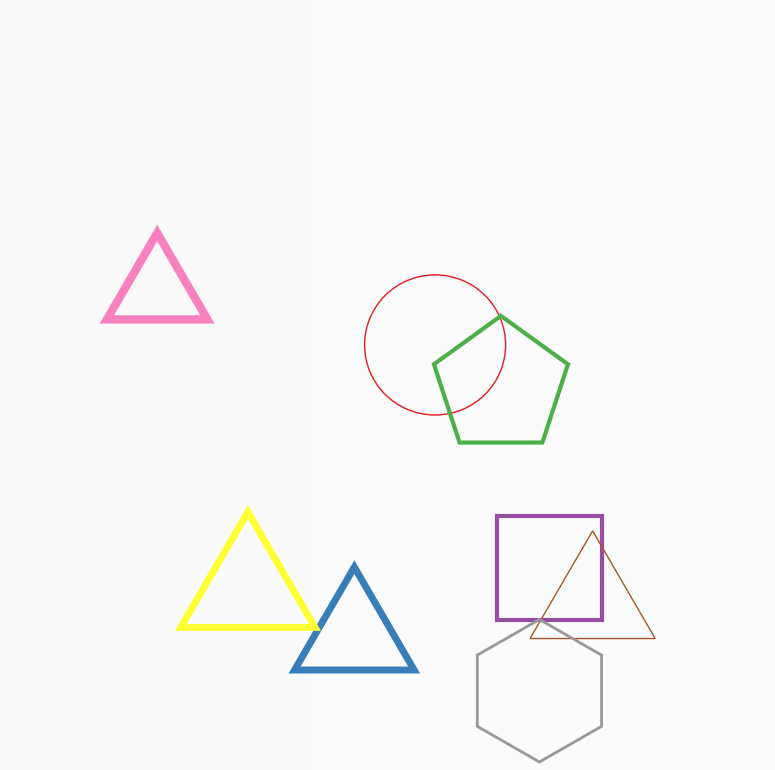[{"shape": "circle", "thickness": 0.5, "radius": 0.45, "center": [0.561, 0.552]}, {"shape": "triangle", "thickness": 2.5, "radius": 0.45, "center": [0.457, 0.174]}, {"shape": "pentagon", "thickness": 1.5, "radius": 0.45, "center": [0.646, 0.499]}, {"shape": "square", "thickness": 1.5, "radius": 0.34, "center": [0.709, 0.263]}, {"shape": "triangle", "thickness": 2.5, "radius": 0.5, "center": [0.32, 0.235]}, {"shape": "triangle", "thickness": 0.5, "radius": 0.47, "center": [0.765, 0.217]}, {"shape": "triangle", "thickness": 3, "radius": 0.37, "center": [0.203, 0.623]}, {"shape": "hexagon", "thickness": 1, "radius": 0.46, "center": [0.696, 0.103]}]